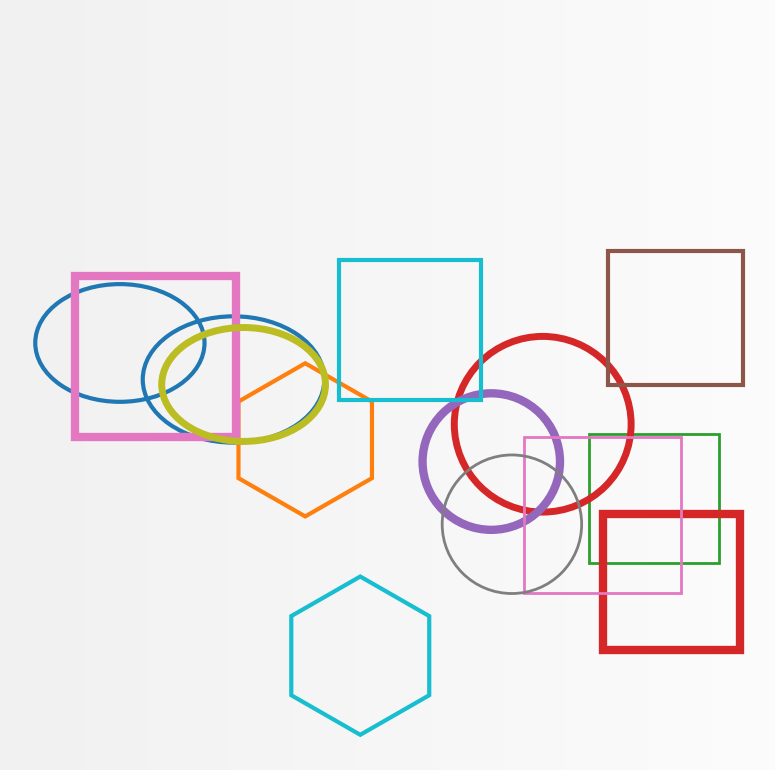[{"shape": "oval", "thickness": 1.5, "radius": 0.59, "center": [0.301, 0.507]}, {"shape": "oval", "thickness": 1.5, "radius": 0.55, "center": [0.155, 0.555]}, {"shape": "hexagon", "thickness": 1.5, "radius": 0.5, "center": [0.394, 0.429]}, {"shape": "square", "thickness": 1, "radius": 0.42, "center": [0.844, 0.353]}, {"shape": "square", "thickness": 3, "radius": 0.44, "center": [0.866, 0.245]}, {"shape": "circle", "thickness": 2.5, "radius": 0.57, "center": [0.7, 0.449]}, {"shape": "circle", "thickness": 3, "radius": 0.44, "center": [0.634, 0.401]}, {"shape": "square", "thickness": 1.5, "radius": 0.43, "center": [0.872, 0.587]}, {"shape": "square", "thickness": 1, "radius": 0.51, "center": [0.777, 0.331]}, {"shape": "square", "thickness": 3, "radius": 0.52, "center": [0.201, 0.537]}, {"shape": "circle", "thickness": 1, "radius": 0.45, "center": [0.661, 0.319]}, {"shape": "oval", "thickness": 2.5, "radius": 0.53, "center": [0.314, 0.501]}, {"shape": "square", "thickness": 1.5, "radius": 0.46, "center": [0.529, 0.571]}, {"shape": "hexagon", "thickness": 1.5, "radius": 0.51, "center": [0.465, 0.148]}]